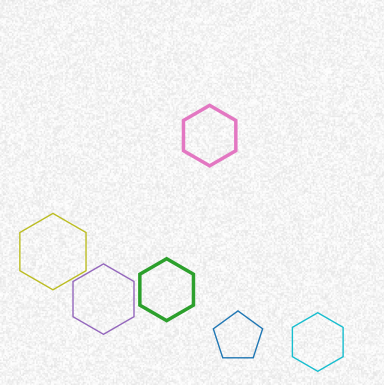[{"shape": "pentagon", "thickness": 1, "radius": 0.34, "center": [0.618, 0.125]}, {"shape": "hexagon", "thickness": 2.5, "radius": 0.4, "center": [0.433, 0.248]}, {"shape": "hexagon", "thickness": 1, "radius": 0.46, "center": [0.269, 0.223]}, {"shape": "hexagon", "thickness": 2.5, "radius": 0.39, "center": [0.545, 0.648]}, {"shape": "hexagon", "thickness": 1, "radius": 0.5, "center": [0.138, 0.346]}, {"shape": "hexagon", "thickness": 1, "radius": 0.38, "center": [0.825, 0.112]}]